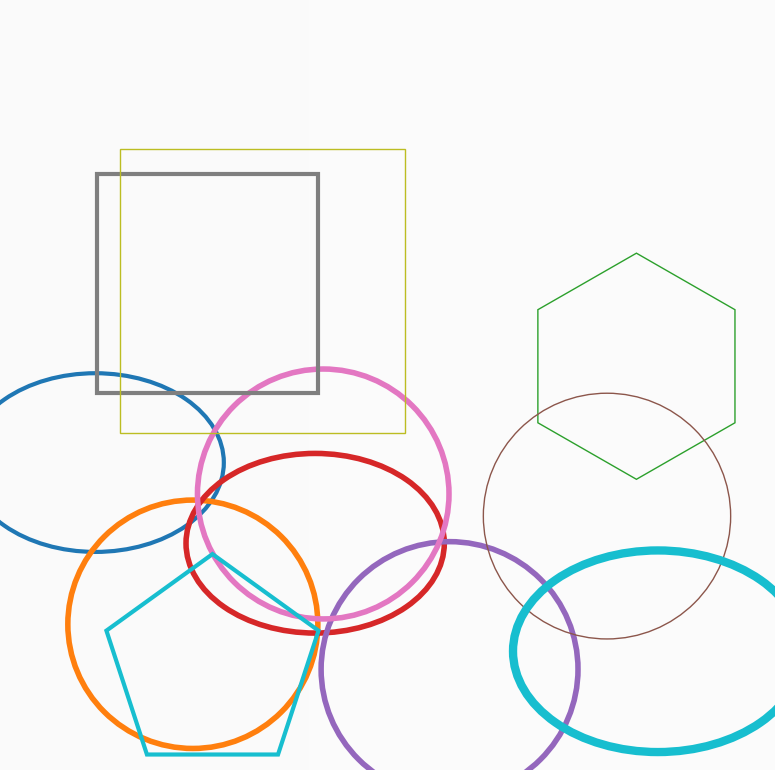[{"shape": "oval", "thickness": 1.5, "radius": 0.83, "center": [0.123, 0.399]}, {"shape": "circle", "thickness": 2, "radius": 0.81, "center": [0.249, 0.189]}, {"shape": "hexagon", "thickness": 0.5, "radius": 0.73, "center": [0.821, 0.524]}, {"shape": "oval", "thickness": 2, "radius": 0.83, "center": [0.407, 0.294]}, {"shape": "circle", "thickness": 2, "radius": 0.83, "center": [0.58, 0.131]}, {"shape": "circle", "thickness": 0.5, "radius": 0.8, "center": [0.783, 0.33]}, {"shape": "circle", "thickness": 2, "radius": 0.81, "center": [0.417, 0.358]}, {"shape": "square", "thickness": 1.5, "radius": 0.71, "center": [0.268, 0.632]}, {"shape": "square", "thickness": 0.5, "radius": 0.92, "center": [0.338, 0.623]}, {"shape": "pentagon", "thickness": 1.5, "radius": 0.72, "center": [0.274, 0.137]}, {"shape": "oval", "thickness": 3, "radius": 0.94, "center": [0.849, 0.154]}]